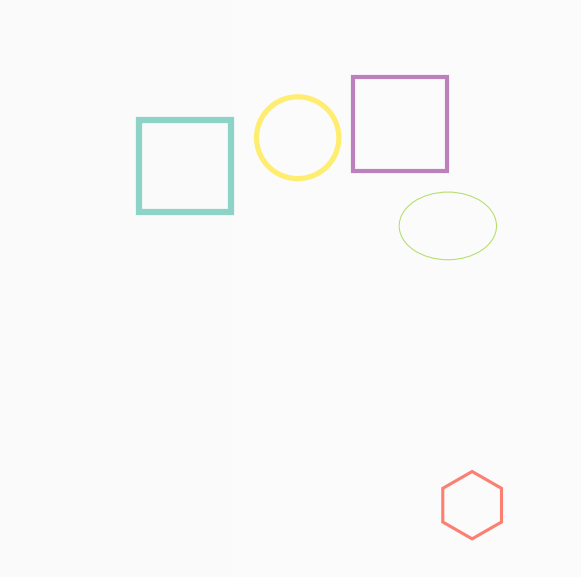[{"shape": "square", "thickness": 3, "radius": 0.4, "center": [0.318, 0.711]}, {"shape": "hexagon", "thickness": 1.5, "radius": 0.29, "center": [0.812, 0.124]}, {"shape": "oval", "thickness": 0.5, "radius": 0.42, "center": [0.77, 0.608]}, {"shape": "square", "thickness": 2, "radius": 0.41, "center": [0.688, 0.785]}, {"shape": "circle", "thickness": 2.5, "radius": 0.35, "center": [0.512, 0.761]}]